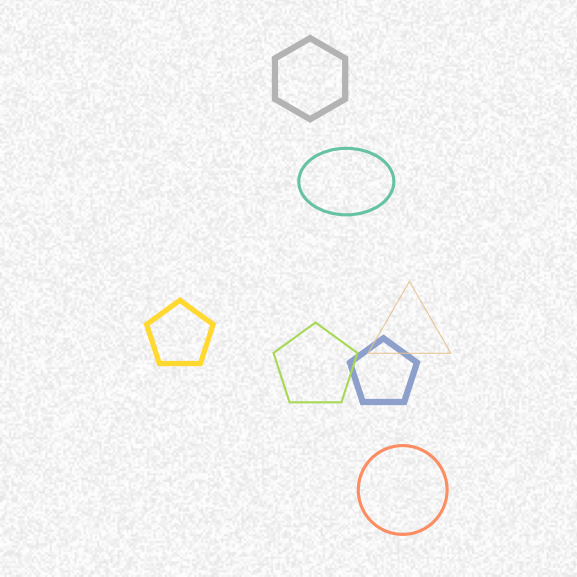[{"shape": "oval", "thickness": 1.5, "radius": 0.41, "center": [0.6, 0.685]}, {"shape": "circle", "thickness": 1.5, "radius": 0.38, "center": [0.697, 0.151]}, {"shape": "pentagon", "thickness": 3, "radius": 0.31, "center": [0.664, 0.352]}, {"shape": "pentagon", "thickness": 1, "radius": 0.38, "center": [0.546, 0.364]}, {"shape": "pentagon", "thickness": 2.5, "radius": 0.3, "center": [0.311, 0.419]}, {"shape": "triangle", "thickness": 0.5, "radius": 0.41, "center": [0.709, 0.429]}, {"shape": "hexagon", "thickness": 3, "radius": 0.35, "center": [0.537, 0.863]}]